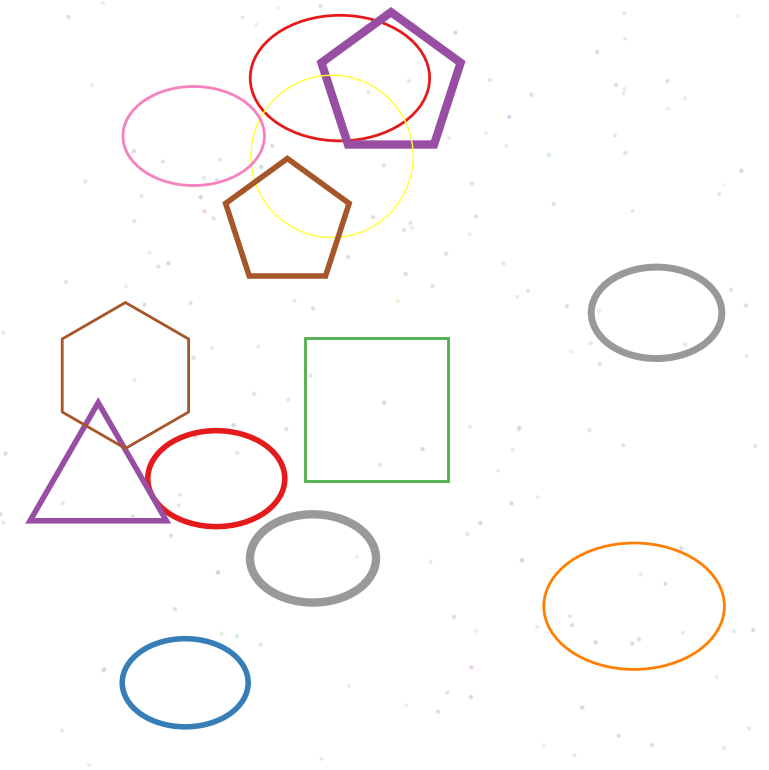[{"shape": "oval", "thickness": 1, "radius": 0.58, "center": [0.441, 0.899]}, {"shape": "oval", "thickness": 2, "radius": 0.44, "center": [0.281, 0.378]}, {"shape": "oval", "thickness": 2, "radius": 0.41, "center": [0.241, 0.113]}, {"shape": "square", "thickness": 1, "radius": 0.46, "center": [0.489, 0.468]}, {"shape": "pentagon", "thickness": 3, "radius": 0.48, "center": [0.508, 0.889]}, {"shape": "triangle", "thickness": 2, "radius": 0.51, "center": [0.128, 0.375]}, {"shape": "oval", "thickness": 1, "radius": 0.59, "center": [0.824, 0.213]}, {"shape": "circle", "thickness": 0.5, "radius": 0.53, "center": [0.431, 0.797]}, {"shape": "pentagon", "thickness": 2, "radius": 0.42, "center": [0.373, 0.71]}, {"shape": "hexagon", "thickness": 1, "radius": 0.47, "center": [0.163, 0.512]}, {"shape": "oval", "thickness": 1, "radius": 0.46, "center": [0.252, 0.823]}, {"shape": "oval", "thickness": 2.5, "radius": 0.42, "center": [0.853, 0.594]}, {"shape": "oval", "thickness": 3, "radius": 0.41, "center": [0.406, 0.275]}]